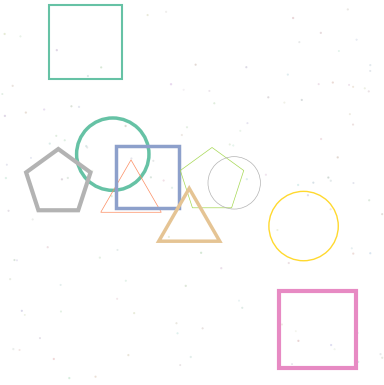[{"shape": "circle", "thickness": 2.5, "radius": 0.47, "center": [0.293, 0.6]}, {"shape": "square", "thickness": 1.5, "radius": 0.47, "center": [0.222, 0.891]}, {"shape": "triangle", "thickness": 0.5, "radius": 0.45, "center": [0.34, 0.494]}, {"shape": "square", "thickness": 2.5, "radius": 0.4, "center": [0.383, 0.54]}, {"shape": "square", "thickness": 3, "radius": 0.5, "center": [0.824, 0.144]}, {"shape": "pentagon", "thickness": 0.5, "radius": 0.43, "center": [0.551, 0.53]}, {"shape": "circle", "thickness": 1, "radius": 0.45, "center": [0.789, 0.413]}, {"shape": "triangle", "thickness": 2.5, "radius": 0.46, "center": [0.491, 0.419]}, {"shape": "pentagon", "thickness": 3, "radius": 0.44, "center": [0.151, 0.525]}, {"shape": "circle", "thickness": 0.5, "radius": 0.34, "center": [0.608, 0.525]}]